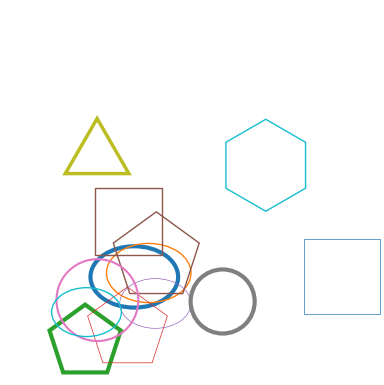[{"shape": "square", "thickness": 0.5, "radius": 0.49, "center": [0.888, 0.282]}, {"shape": "oval", "thickness": 3, "radius": 0.57, "center": [0.349, 0.281]}, {"shape": "oval", "thickness": 1, "radius": 0.55, "center": [0.386, 0.291]}, {"shape": "pentagon", "thickness": 3, "radius": 0.49, "center": [0.221, 0.111]}, {"shape": "pentagon", "thickness": 0.5, "radius": 0.54, "center": [0.331, 0.146]}, {"shape": "oval", "thickness": 0.5, "radius": 0.46, "center": [0.403, 0.212]}, {"shape": "pentagon", "thickness": 1, "radius": 0.59, "center": [0.406, 0.332]}, {"shape": "square", "thickness": 1, "radius": 0.43, "center": [0.333, 0.426]}, {"shape": "circle", "thickness": 1.5, "radius": 0.53, "center": [0.253, 0.221]}, {"shape": "circle", "thickness": 3, "radius": 0.42, "center": [0.578, 0.217]}, {"shape": "triangle", "thickness": 2.5, "radius": 0.48, "center": [0.252, 0.597]}, {"shape": "oval", "thickness": 1, "radius": 0.45, "center": [0.225, 0.189]}, {"shape": "hexagon", "thickness": 1, "radius": 0.6, "center": [0.69, 0.571]}]